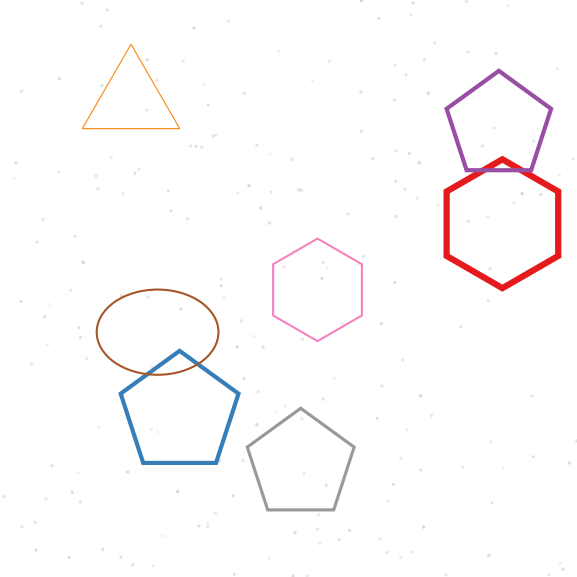[{"shape": "hexagon", "thickness": 3, "radius": 0.56, "center": [0.87, 0.612]}, {"shape": "pentagon", "thickness": 2, "radius": 0.54, "center": [0.311, 0.284]}, {"shape": "pentagon", "thickness": 2, "radius": 0.48, "center": [0.864, 0.781]}, {"shape": "triangle", "thickness": 0.5, "radius": 0.49, "center": [0.227, 0.825]}, {"shape": "oval", "thickness": 1, "radius": 0.53, "center": [0.273, 0.424]}, {"shape": "hexagon", "thickness": 1, "radius": 0.44, "center": [0.55, 0.497]}, {"shape": "pentagon", "thickness": 1.5, "radius": 0.49, "center": [0.521, 0.195]}]